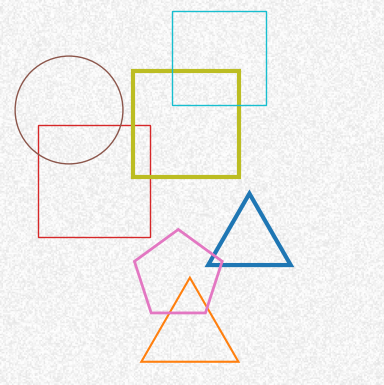[{"shape": "triangle", "thickness": 3, "radius": 0.62, "center": [0.648, 0.373]}, {"shape": "triangle", "thickness": 1.5, "radius": 0.73, "center": [0.493, 0.133]}, {"shape": "square", "thickness": 1, "radius": 0.73, "center": [0.244, 0.53]}, {"shape": "circle", "thickness": 1, "radius": 0.7, "center": [0.179, 0.714]}, {"shape": "pentagon", "thickness": 2, "radius": 0.6, "center": [0.463, 0.284]}, {"shape": "square", "thickness": 3, "radius": 0.69, "center": [0.484, 0.677]}, {"shape": "square", "thickness": 1, "radius": 0.61, "center": [0.569, 0.849]}]